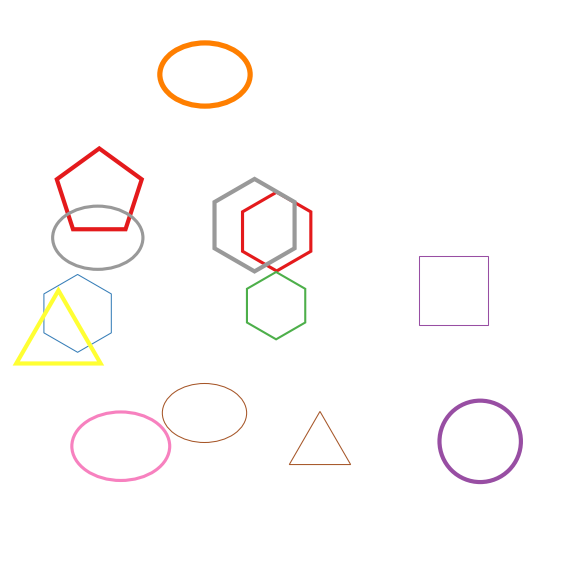[{"shape": "pentagon", "thickness": 2, "radius": 0.39, "center": [0.172, 0.665]}, {"shape": "hexagon", "thickness": 1.5, "radius": 0.34, "center": [0.479, 0.598]}, {"shape": "hexagon", "thickness": 0.5, "radius": 0.34, "center": [0.134, 0.456]}, {"shape": "hexagon", "thickness": 1, "radius": 0.29, "center": [0.478, 0.47]}, {"shape": "square", "thickness": 0.5, "radius": 0.3, "center": [0.786, 0.496]}, {"shape": "circle", "thickness": 2, "radius": 0.35, "center": [0.832, 0.235]}, {"shape": "oval", "thickness": 2.5, "radius": 0.39, "center": [0.355, 0.87]}, {"shape": "triangle", "thickness": 2, "radius": 0.42, "center": [0.101, 0.412]}, {"shape": "oval", "thickness": 0.5, "radius": 0.36, "center": [0.354, 0.284]}, {"shape": "triangle", "thickness": 0.5, "radius": 0.31, "center": [0.554, 0.225]}, {"shape": "oval", "thickness": 1.5, "radius": 0.42, "center": [0.209, 0.226]}, {"shape": "oval", "thickness": 1.5, "radius": 0.39, "center": [0.169, 0.587]}, {"shape": "hexagon", "thickness": 2, "radius": 0.4, "center": [0.441, 0.609]}]